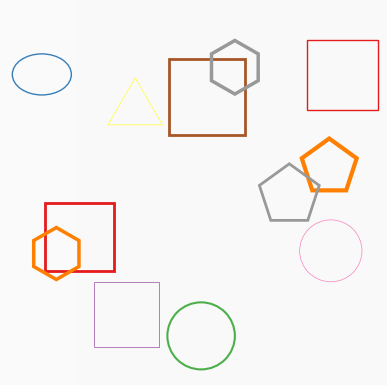[{"shape": "square", "thickness": 1, "radius": 0.46, "center": [0.885, 0.805]}, {"shape": "square", "thickness": 2, "radius": 0.45, "center": [0.204, 0.384]}, {"shape": "oval", "thickness": 1, "radius": 0.38, "center": [0.108, 0.807]}, {"shape": "circle", "thickness": 1.5, "radius": 0.44, "center": [0.519, 0.128]}, {"shape": "square", "thickness": 0.5, "radius": 0.42, "center": [0.327, 0.183]}, {"shape": "hexagon", "thickness": 2.5, "radius": 0.34, "center": [0.145, 0.341]}, {"shape": "pentagon", "thickness": 3, "radius": 0.37, "center": [0.85, 0.566]}, {"shape": "triangle", "thickness": 0.5, "radius": 0.41, "center": [0.349, 0.716]}, {"shape": "square", "thickness": 2, "radius": 0.5, "center": [0.534, 0.749]}, {"shape": "circle", "thickness": 0.5, "radius": 0.4, "center": [0.854, 0.348]}, {"shape": "pentagon", "thickness": 2, "radius": 0.41, "center": [0.747, 0.493]}, {"shape": "hexagon", "thickness": 2.5, "radius": 0.35, "center": [0.606, 0.825]}]